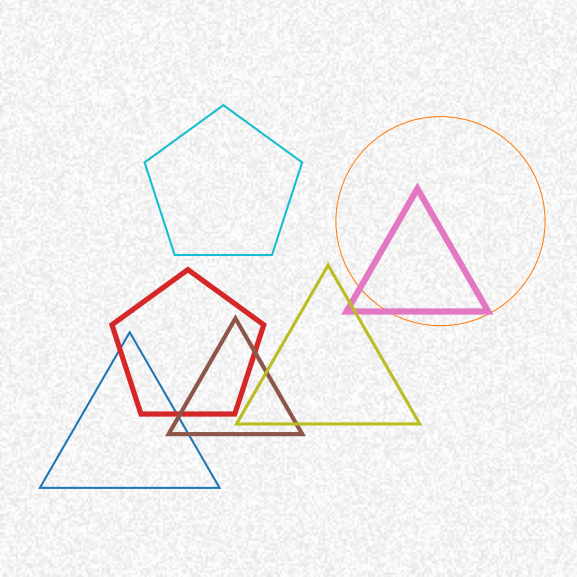[{"shape": "triangle", "thickness": 1, "radius": 0.9, "center": [0.225, 0.244]}, {"shape": "circle", "thickness": 0.5, "radius": 0.91, "center": [0.763, 0.616]}, {"shape": "pentagon", "thickness": 2.5, "radius": 0.69, "center": [0.325, 0.394]}, {"shape": "triangle", "thickness": 2, "radius": 0.67, "center": [0.408, 0.314]}, {"shape": "triangle", "thickness": 3, "radius": 0.71, "center": [0.723, 0.531]}, {"shape": "triangle", "thickness": 1.5, "radius": 0.92, "center": [0.568, 0.357]}, {"shape": "pentagon", "thickness": 1, "radius": 0.72, "center": [0.387, 0.674]}]